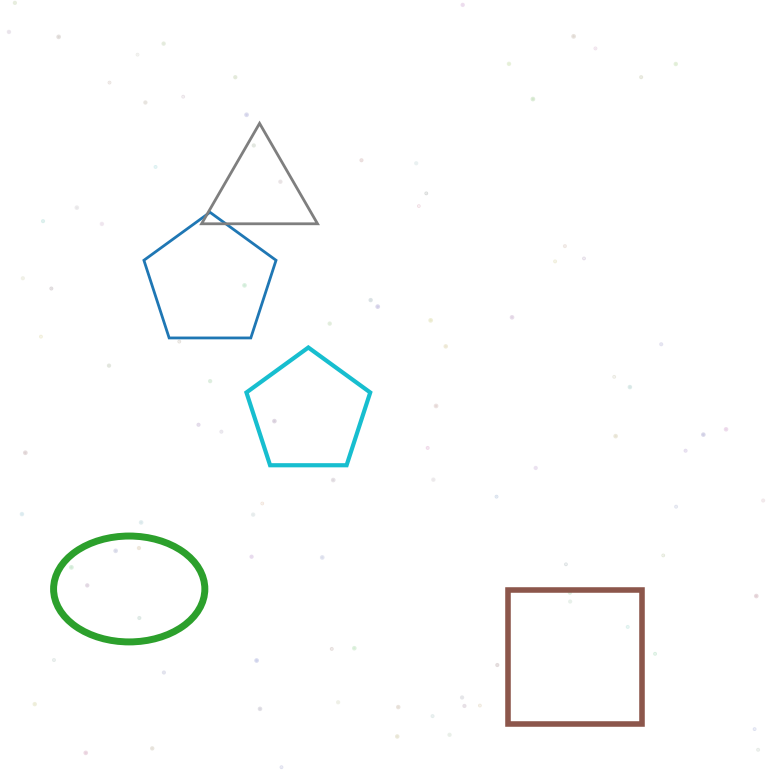[{"shape": "pentagon", "thickness": 1, "radius": 0.45, "center": [0.273, 0.634]}, {"shape": "oval", "thickness": 2.5, "radius": 0.49, "center": [0.168, 0.235]}, {"shape": "square", "thickness": 2, "radius": 0.44, "center": [0.747, 0.147]}, {"shape": "triangle", "thickness": 1, "radius": 0.43, "center": [0.337, 0.753]}, {"shape": "pentagon", "thickness": 1.5, "radius": 0.42, "center": [0.4, 0.464]}]